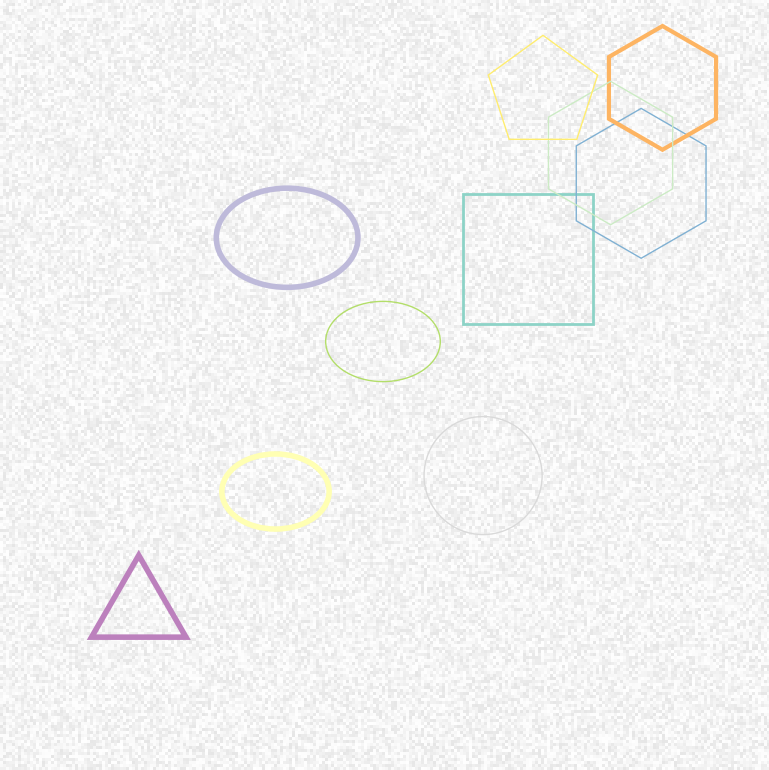[{"shape": "square", "thickness": 1, "radius": 0.42, "center": [0.686, 0.664]}, {"shape": "oval", "thickness": 2, "radius": 0.35, "center": [0.358, 0.362]}, {"shape": "oval", "thickness": 2, "radius": 0.46, "center": [0.373, 0.691]}, {"shape": "hexagon", "thickness": 0.5, "radius": 0.49, "center": [0.833, 0.762]}, {"shape": "hexagon", "thickness": 1.5, "radius": 0.4, "center": [0.86, 0.886]}, {"shape": "oval", "thickness": 0.5, "radius": 0.37, "center": [0.497, 0.557]}, {"shape": "circle", "thickness": 0.5, "radius": 0.38, "center": [0.627, 0.382]}, {"shape": "triangle", "thickness": 2, "radius": 0.35, "center": [0.18, 0.208]}, {"shape": "hexagon", "thickness": 0.5, "radius": 0.47, "center": [0.793, 0.801]}, {"shape": "pentagon", "thickness": 0.5, "radius": 0.37, "center": [0.705, 0.879]}]